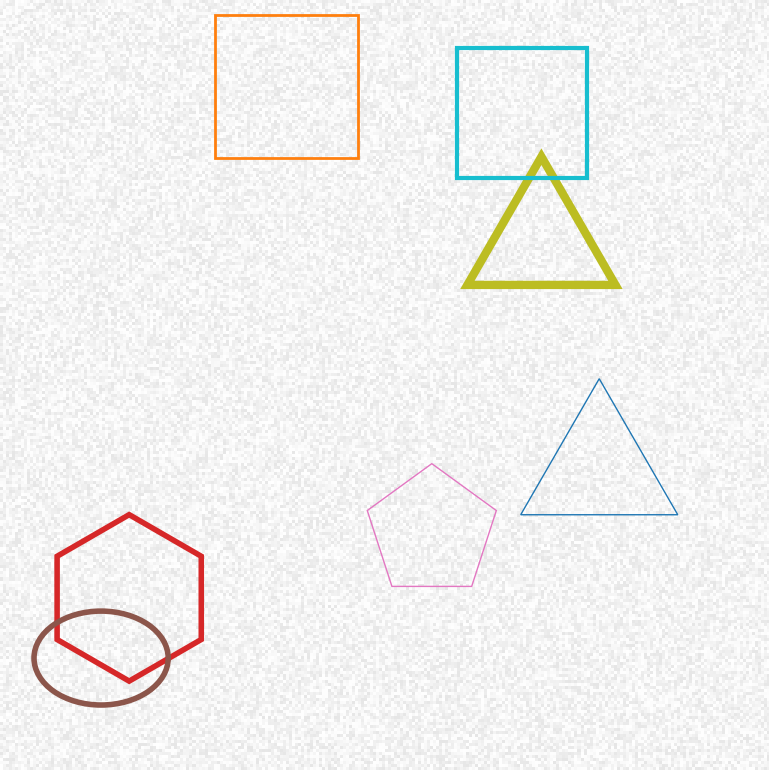[{"shape": "triangle", "thickness": 0.5, "radius": 0.59, "center": [0.778, 0.39]}, {"shape": "square", "thickness": 1, "radius": 0.46, "center": [0.372, 0.888]}, {"shape": "hexagon", "thickness": 2, "radius": 0.54, "center": [0.168, 0.224]}, {"shape": "oval", "thickness": 2, "radius": 0.44, "center": [0.131, 0.145]}, {"shape": "pentagon", "thickness": 0.5, "radius": 0.44, "center": [0.561, 0.31]}, {"shape": "triangle", "thickness": 3, "radius": 0.56, "center": [0.703, 0.685]}, {"shape": "square", "thickness": 1.5, "radius": 0.42, "center": [0.677, 0.853]}]